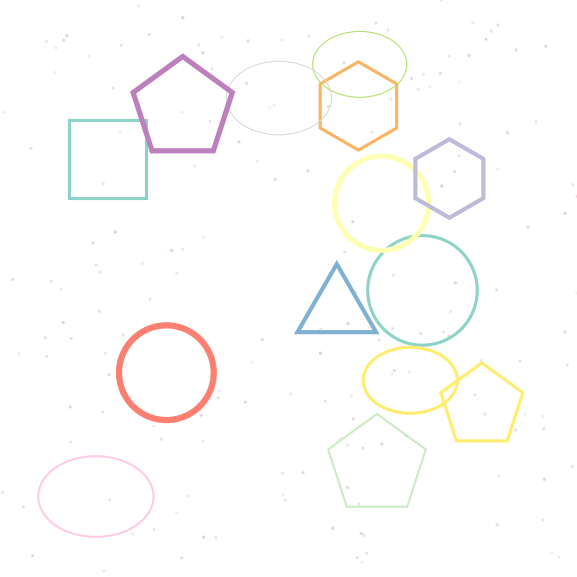[{"shape": "circle", "thickness": 1.5, "radius": 0.47, "center": [0.732, 0.496]}, {"shape": "square", "thickness": 1.5, "radius": 0.34, "center": [0.186, 0.724]}, {"shape": "circle", "thickness": 2.5, "radius": 0.41, "center": [0.661, 0.647]}, {"shape": "hexagon", "thickness": 2, "radius": 0.34, "center": [0.778, 0.69]}, {"shape": "circle", "thickness": 3, "radius": 0.41, "center": [0.288, 0.354]}, {"shape": "triangle", "thickness": 2, "radius": 0.39, "center": [0.583, 0.463]}, {"shape": "hexagon", "thickness": 1.5, "radius": 0.38, "center": [0.621, 0.816]}, {"shape": "oval", "thickness": 0.5, "radius": 0.41, "center": [0.623, 0.888]}, {"shape": "oval", "thickness": 1, "radius": 0.5, "center": [0.166, 0.139]}, {"shape": "oval", "thickness": 0.5, "radius": 0.46, "center": [0.483, 0.829]}, {"shape": "pentagon", "thickness": 2.5, "radius": 0.45, "center": [0.316, 0.811]}, {"shape": "pentagon", "thickness": 1, "radius": 0.44, "center": [0.653, 0.193]}, {"shape": "pentagon", "thickness": 1.5, "radius": 0.37, "center": [0.834, 0.296]}, {"shape": "oval", "thickness": 1.5, "radius": 0.41, "center": [0.71, 0.341]}]